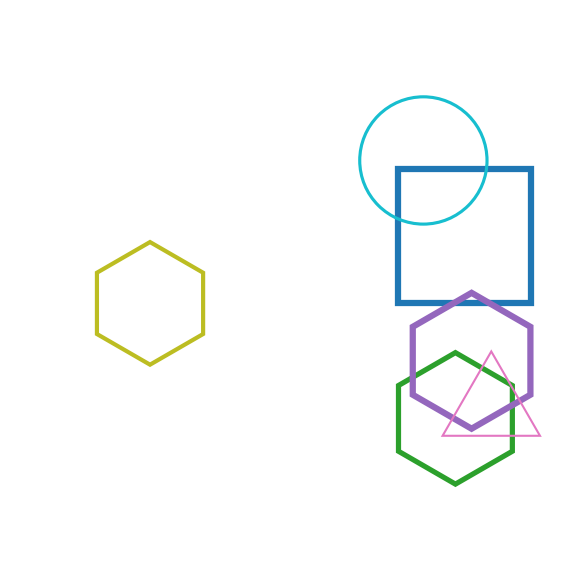[{"shape": "square", "thickness": 3, "radius": 0.58, "center": [0.804, 0.59]}, {"shape": "hexagon", "thickness": 2.5, "radius": 0.57, "center": [0.789, 0.275]}, {"shape": "hexagon", "thickness": 3, "radius": 0.59, "center": [0.817, 0.374]}, {"shape": "triangle", "thickness": 1, "radius": 0.49, "center": [0.851, 0.293]}, {"shape": "hexagon", "thickness": 2, "radius": 0.53, "center": [0.26, 0.474]}, {"shape": "circle", "thickness": 1.5, "radius": 0.55, "center": [0.733, 0.721]}]